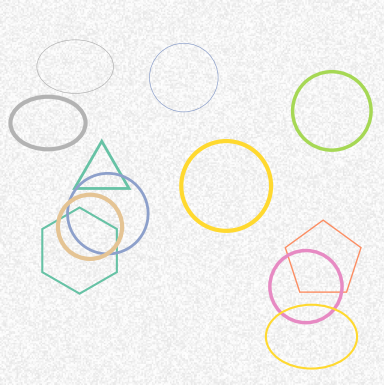[{"shape": "hexagon", "thickness": 1.5, "radius": 0.56, "center": [0.207, 0.349]}, {"shape": "triangle", "thickness": 2, "radius": 0.41, "center": [0.264, 0.551]}, {"shape": "pentagon", "thickness": 1, "radius": 0.52, "center": [0.839, 0.325]}, {"shape": "circle", "thickness": 0.5, "radius": 0.45, "center": [0.477, 0.798]}, {"shape": "circle", "thickness": 2, "radius": 0.52, "center": [0.28, 0.445]}, {"shape": "circle", "thickness": 2.5, "radius": 0.47, "center": [0.795, 0.256]}, {"shape": "circle", "thickness": 2.5, "radius": 0.51, "center": [0.862, 0.712]}, {"shape": "circle", "thickness": 3, "radius": 0.58, "center": [0.587, 0.517]}, {"shape": "oval", "thickness": 1.5, "radius": 0.59, "center": [0.809, 0.126]}, {"shape": "circle", "thickness": 3, "radius": 0.42, "center": [0.234, 0.411]}, {"shape": "oval", "thickness": 3, "radius": 0.49, "center": [0.125, 0.68]}, {"shape": "oval", "thickness": 0.5, "radius": 0.5, "center": [0.195, 0.827]}]